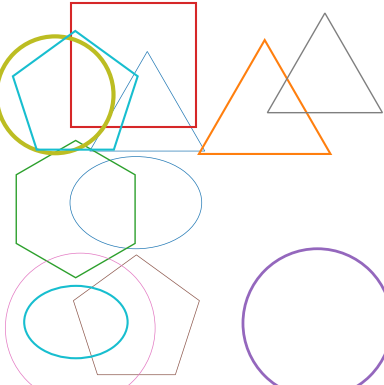[{"shape": "oval", "thickness": 0.5, "radius": 0.86, "center": [0.353, 0.474]}, {"shape": "triangle", "thickness": 0.5, "radius": 0.86, "center": [0.383, 0.694]}, {"shape": "triangle", "thickness": 1.5, "radius": 0.99, "center": [0.688, 0.699]}, {"shape": "hexagon", "thickness": 1, "radius": 0.89, "center": [0.197, 0.457]}, {"shape": "square", "thickness": 1.5, "radius": 0.81, "center": [0.346, 0.831]}, {"shape": "circle", "thickness": 2, "radius": 0.97, "center": [0.824, 0.161]}, {"shape": "pentagon", "thickness": 0.5, "radius": 0.86, "center": [0.354, 0.166]}, {"shape": "circle", "thickness": 0.5, "radius": 0.97, "center": [0.208, 0.148]}, {"shape": "triangle", "thickness": 1, "radius": 0.86, "center": [0.844, 0.794]}, {"shape": "circle", "thickness": 3, "radius": 0.76, "center": [0.143, 0.754]}, {"shape": "oval", "thickness": 1.5, "radius": 0.67, "center": [0.197, 0.163]}, {"shape": "pentagon", "thickness": 1.5, "radius": 0.85, "center": [0.196, 0.749]}]